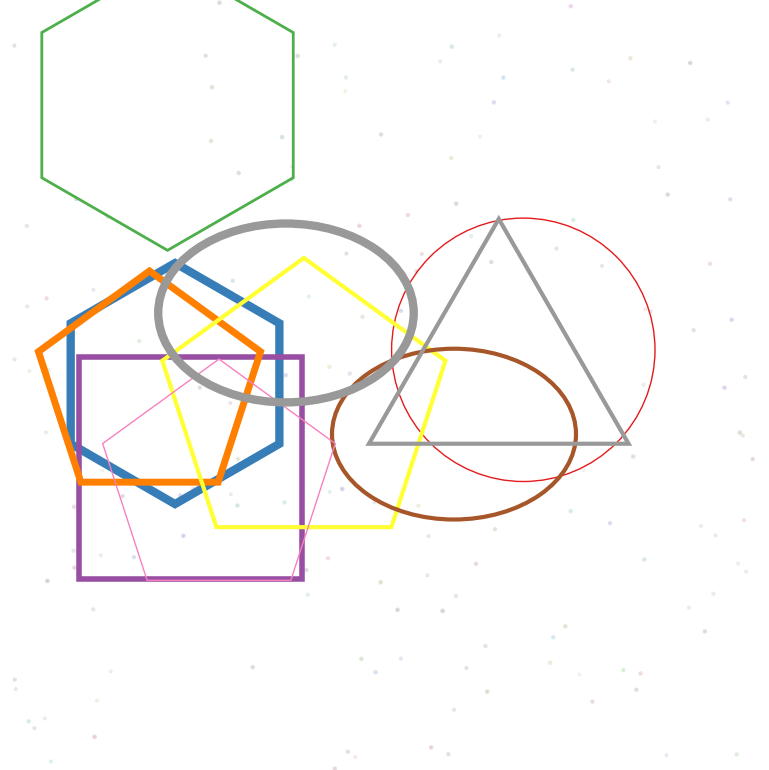[{"shape": "circle", "thickness": 0.5, "radius": 0.86, "center": [0.68, 0.546]}, {"shape": "hexagon", "thickness": 3, "radius": 0.78, "center": [0.227, 0.502]}, {"shape": "hexagon", "thickness": 1, "radius": 0.94, "center": [0.218, 0.863]}, {"shape": "square", "thickness": 2, "radius": 0.72, "center": [0.247, 0.392]}, {"shape": "pentagon", "thickness": 2.5, "radius": 0.76, "center": [0.194, 0.496]}, {"shape": "pentagon", "thickness": 1.5, "radius": 0.97, "center": [0.395, 0.472]}, {"shape": "oval", "thickness": 1.5, "radius": 0.79, "center": [0.59, 0.436]}, {"shape": "pentagon", "thickness": 0.5, "radius": 0.79, "center": [0.284, 0.375]}, {"shape": "triangle", "thickness": 1.5, "radius": 0.97, "center": [0.648, 0.521]}, {"shape": "oval", "thickness": 3, "radius": 0.83, "center": [0.371, 0.594]}]